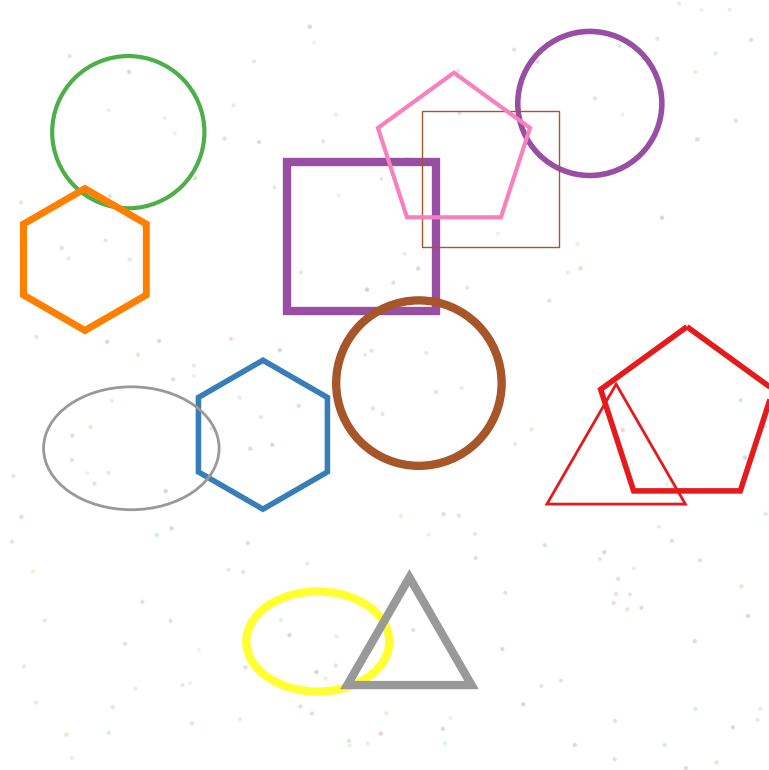[{"shape": "pentagon", "thickness": 2, "radius": 0.59, "center": [0.892, 0.458]}, {"shape": "triangle", "thickness": 1, "radius": 0.52, "center": [0.8, 0.397]}, {"shape": "hexagon", "thickness": 2, "radius": 0.48, "center": [0.341, 0.435]}, {"shape": "circle", "thickness": 1.5, "radius": 0.49, "center": [0.167, 0.828]}, {"shape": "square", "thickness": 3, "radius": 0.48, "center": [0.469, 0.693]}, {"shape": "circle", "thickness": 2, "radius": 0.47, "center": [0.766, 0.866]}, {"shape": "hexagon", "thickness": 2.5, "radius": 0.46, "center": [0.11, 0.663]}, {"shape": "oval", "thickness": 3, "radius": 0.46, "center": [0.413, 0.167]}, {"shape": "square", "thickness": 0.5, "radius": 0.44, "center": [0.637, 0.767]}, {"shape": "circle", "thickness": 3, "radius": 0.54, "center": [0.544, 0.502]}, {"shape": "pentagon", "thickness": 1.5, "radius": 0.52, "center": [0.59, 0.802]}, {"shape": "triangle", "thickness": 3, "radius": 0.47, "center": [0.532, 0.157]}, {"shape": "oval", "thickness": 1, "radius": 0.57, "center": [0.171, 0.418]}]